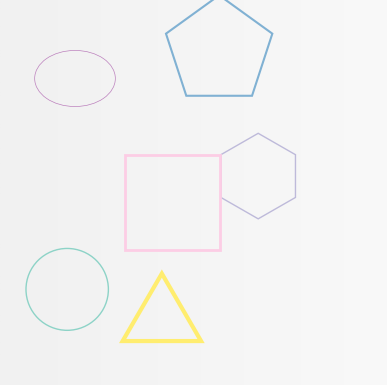[{"shape": "circle", "thickness": 1, "radius": 0.53, "center": [0.173, 0.248]}, {"shape": "hexagon", "thickness": 1, "radius": 0.56, "center": [0.666, 0.543]}, {"shape": "pentagon", "thickness": 1.5, "radius": 0.72, "center": [0.566, 0.868]}, {"shape": "square", "thickness": 2, "radius": 0.62, "center": [0.445, 0.473]}, {"shape": "oval", "thickness": 0.5, "radius": 0.52, "center": [0.194, 0.796]}, {"shape": "triangle", "thickness": 3, "radius": 0.58, "center": [0.418, 0.173]}]